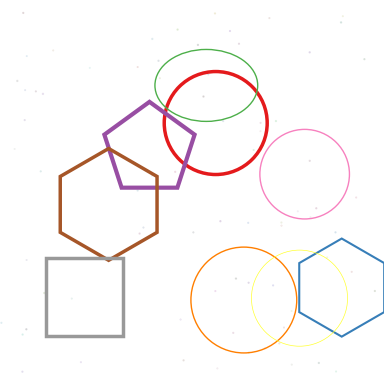[{"shape": "circle", "thickness": 2.5, "radius": 0.67, "center": [0.56, 0.68]}, {"shape": "hexagon", "thickness": 1.5, "radius": 0.64, "center": [0.888, 0.253]}, {"shape": "oval", "thickness": 1, "radius": 0.67, "center": [0.536, 0.778]}, {"shape": "pentagon", "thickness": 3, "radius": 0.62, "center": [0.388, 0.612]}, {"shape": "circle", "thickness": 1, "radius": 0.69, "center": [0.633, 0.221]}, {"shape": "circle", "thickness": 0.5, "radius": 0.62, "center": [0.778, 0.226]}, {"shape": "hexagon", "thickness": 2.5, "radius": 0.73, "center": [0.282, 0.469]}, {"shape": "circle", "thickness": 1, "radius": 0.58, "center": [0.791, 0.548]}, {"shape": "square", "thickness": 2.5, "radius": 0.5, "center": [0.22, 0.228]}]